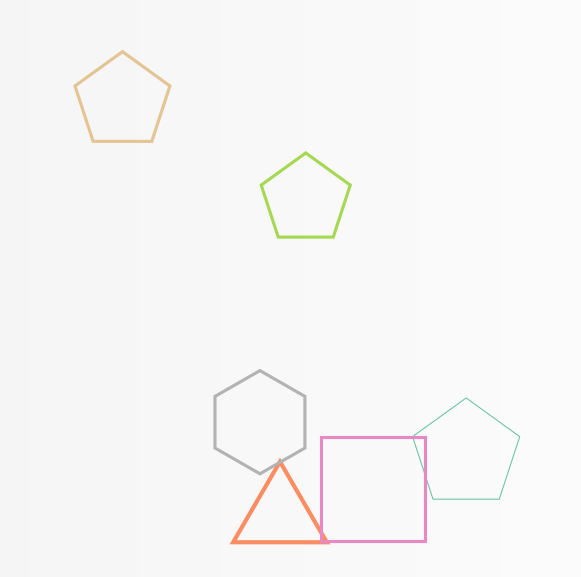[{"shape": "pentagon", "thickness": 0.5, "radius": 0.48, "center": [0.802, 0.213]}, {"shape": "triangle", "thickness": 2, "radius": 0.47, "center": [0.482, 0.107]}, {"shape": "square", "thickness": 1.5, "radius": 0.45, "center": [0.642, 0.153]}, {"shape": "pentagon", "thickness": 1.5, "radius": 0.4, "center": [0.526, 0.654]}, {"shape": "pentagon", "thickness": 1.5, "radius": 0.43, "center": [0.211, 0.824]}, {"shape": "hexagon", "thickness": 1.5, "radius": 0.45, "center": [0.447, 0.268]}]